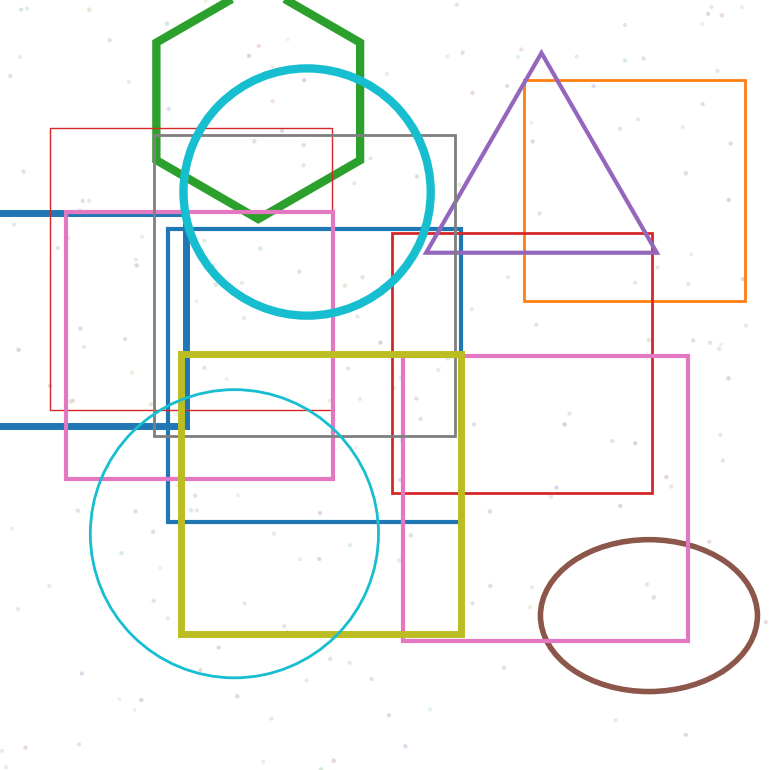[{"shape": "square", "thickness": 2.5, "radius": 0.69, "center": [0.103, 0.585]}, {"shape": "square", "thickness": 1.5, "radius": 0.95, "center": [0.408, 0.512]}, {"shape": "square", "thickness": 1, "radius": 0.72, "center": [0.824, 0.752]}, {"shape": "hexagon", "thickness": 3, "radius": 0.76, "center": [0.335, 0.868]}, {"shape": "square", "thickness": 1, "radius": 0.84, "center": [0.678, 0.528]}, {"shape": "square", "thickness": 0.5, "radius": 0.91, "center": [0.248, 0.651]}, {"shape": "triangle", "thickness": 1.5, "radius": 0.86, "center": [0.703, 0.758]}, {"shape": "oval", "thickness": 2, "radius": 0.7, "center": [0.843, 0.201]}, {"shape": "square", "thickness": 1.5, "radius": 0.87, "center": [0.259, 0.551]}, {"shape": "square", "thickness": 1.5, "radius": 0.92, "center": [0.709, 0.353]}, {"shape": "square", "thickness": 1, "radius": 0.98, "center": [0.395, 0.629]}, {"shape": "square", "thickness": 2.5, "radius": 0.91, "center": [0.417, 0.359]}, {"shape": "circle", "thickness": 1, "radius": 0.94, "center": [0.304, 0.307]}, {"shape": "circle", "thickness": 3, "radius": 0.8, "center": [0.399, 0.751]}]